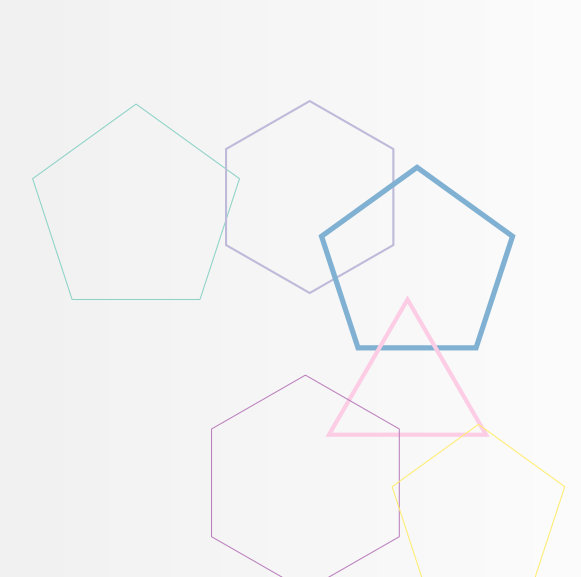[{"shape": "pentagon", "thickness": 0.5, "radius": 0.94, "center": [0.234, 0.632]}, {"shape": "hexagon", "thickness": 1, "radius": 0.83, "center": [0.533, 0.658]}, {"shape": "pentagon", "thickness": 2.5, "radius": 0.86, "center": [0.718, 0.537]}, {"shape": "triangle", "thickness": 2, "radius": 0.78, "center": [0.701, 0.324]}, {"shape": "hexagon", "thickness": 0.5, "radius": 0.93, "center": [0.525, 0.163]}, {"shape": "pentagon", "thickness": 0.5, "radius": 0.78, "center": [0.823, 0.108]}]